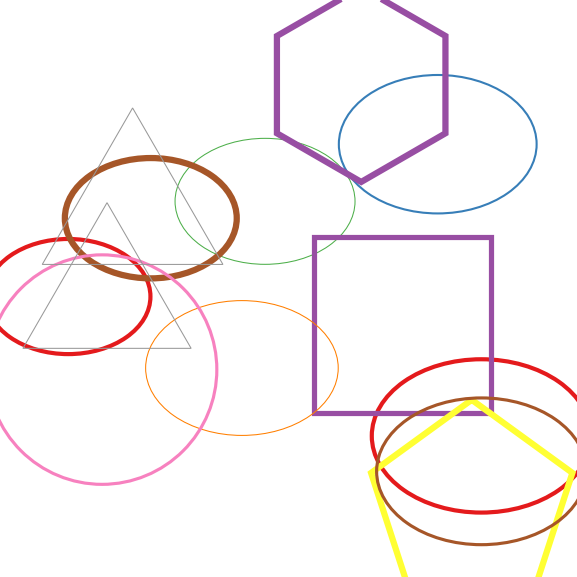[{"shape": "oval", "thickness": 2, "radius": 0.71, "center": [0.118, 0.486]}, {"shape": "oval", "thickness": 2, "radius": 0.95, "center": [0.833, 0.244]}, {"shape": "oval", "thickness": 1, "radius": 0.86, "center": [0.758, 0.749]}, {"shape": "oval", "thickness": 0.5, "radius": 0.78, "center": [0.459, 0.651]}, {"shape": "hexagon", "thickness": 3, "radius": 0.84, "center": [0.625, 0.853]}, {"shape": "square", "thickness": 2.5, "radius": 0.77, "center": [0.697, 0.436]}, {"shape": "oval", "thickness": 0.5, "radius": 0.83, "center": [0.419, 0.362]}, {"shape": "pentagon", "thickness": 3, "radius": 0.92, "center": [0.817, 0.124]}, {"shape": "oval", "thickness": 1.5, "radius": 0.91, "center": [0.834, 0.183]}, {"shape": "oval", "thickness": 3, "radius": 0.74, "center": [0.261, 0.621]}, {"shape": "circle", "thickness": 1.5, "radius": 0.99, "center": [0.177, 0.359]}, {"shape": "triangle", "thickness": 0.5, "radius": 0.9, "center": [0.23, 0.632]}, {"shape": "triangle", "thickness": 0.5, "radius": 0.84, "center": [0.185, 0.48]}]